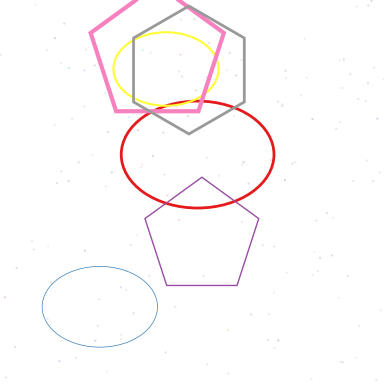[{"shape": "oval", "thickness": 2, "radius": 0.99, "center": [0.513, 0.599]}, {"shape": "oval", "thickness": 0.5, "radius": 0.75, "center": [0.259, 0.203]}, {"shape": "pentagon", "thickness": 1, "radius": 0.78, "center": [0.524, 0.384]}, {"shape": "oval", "thickness": 1.5, "radius": 0.68, "center": [0.431, 0.821]}, {"shape": "pentagon", "thickness": 3, "radius": 0.91, "center": [0.408, 0.858]}, {"shape": "hexagon", "thickness": 2, "radius": 0.83, "center": [0.491, 0.818]}]